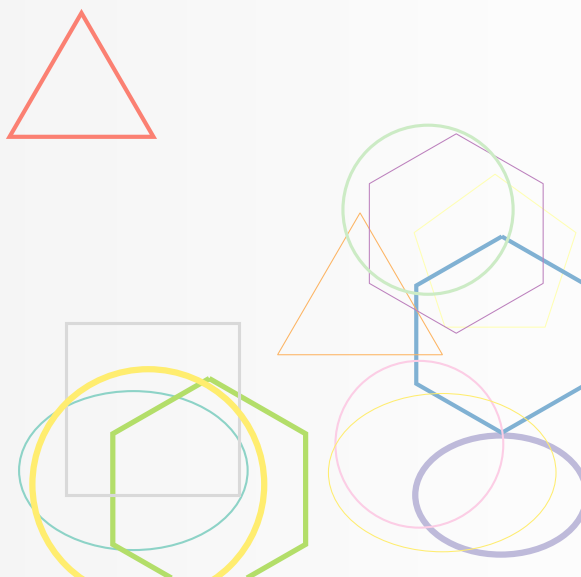[{"shape": "oval", "thickness": 1, "radius": 0.98, "center": [0.229, 0.184]}, {"shape": "pentagon", "thickness": 0.5, "radius": 0.73, "center": [0.852, 0.551]}, {"shape": "oval", "thickness": 3, "radius": 0.74, "center": [0.862, 0.142]}, {"shape": "triangle", "thickness": 2, "radius": 0.71, "center": [0.14, 0.834]}, {"shape": "hexagon", "thickness": 2, "radius": 0.85, "center": [0.863, 0.42]}, {"shape": "triangle", "thickness": 0.5, "radius": 0.82, "center": [0.619, 0.467]}, {"shape": "hexagon", "thickness": 2.5, "radius": 0.96, "center": [0.36, 0.152]}, {"shape": "circle", "thickness": 1, "radius": 0.72, "center": [0.721, 0.23]}, {"shape": "square", "thickness": 1.5, "radius": 0.74, "center": [0.262, 0.291]}, {"shape": "hexagon", "thickness": 0.5, "radius": 0.86, "center": [0.785, 0.595]}, {"shape": "circle", "thickness": 1.5, "radius": 0.73, "center": [0.736, 0.636]}, {"shape": "circle", "thickness": 3, "radius": 1.0, "center": [0.255, 0.16]}, {"shape": "oval", "thickness": 0.5, "radius": 0.98, "center": [0.761, 0.181]}]